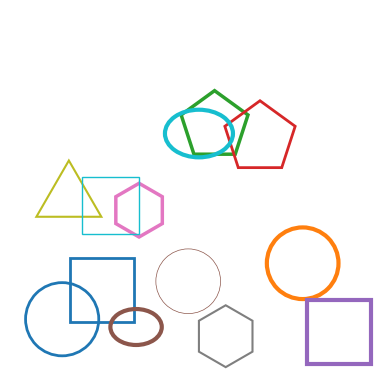[{"shape": "square", "thickness": 2, "radius": 0.42, "center": [0.265, 0.247]}, {"shape": "circle", "thickness": 2, "radius": 0.48, "center": [0.161, 0.171]}, {"shape": "circle", "thickness": 3, "radius": 0.47, "center": [0.786, 0.316]}, {"shape": "pentagon", "thickness": 2.5, "radius": 0.46, "center": [0.557, 0.673]}, {"shape": "pentagon", "thickness": 2, "radius": 0.48, "center": [0.675, 0.642]}, {"shape": "square", "thickness": 3, "radius": 0.41, "center": [0.881, 0.138]}, {"shape": "oval", "thickness": 3, "radius": 0.33, "center": [0.353, 0.151]}, {"shape": "circle", "thickness": 0.5, "radius": 0.42, "center": [0.489, 0.269]}, {"shape": "hexagon", "thickness": 2.5, "radius": 0.35, "center": [0.361, 0.454]}, {"shape": "hexagon", "thickness": 1.5, "radius": 0.4, "center": [0.586, 0.127]}, {"shape": "triangle", "thickness": 1.5, "radius": 0.49, "center": [0.179, 0.486]}, {"shape": "square", "thickness": 1, "radius": 0.37, "center": [0.288, 0.467]}, {"shape": "oval", "thickness": 3, "radius": 0.44, "center": [0.517, 0.653]}]